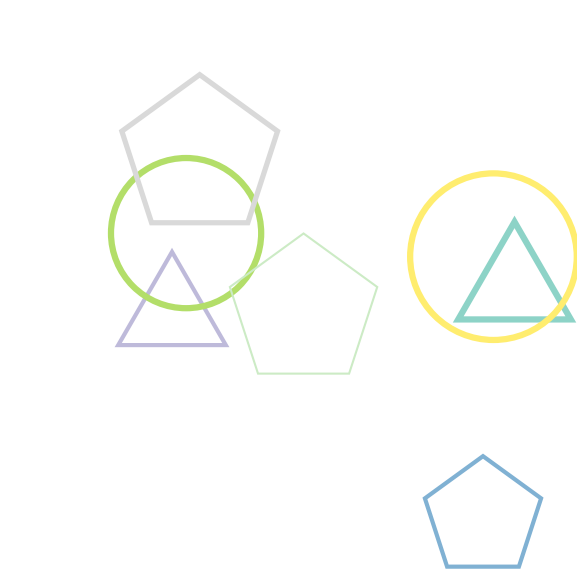[{"shape": "triangle", "thickness": 3, "radius": 0.56, "center": [0.891, 0.502]}, {"shape": "triangle", "thickness": 2, "radius": 0.54, "center": [0.298, 0.455]}, {"shape": "pentagon", "thickness": 2, "radius": 0.53, "center": [0.836, 0.103]}, {"shape": "circle", "thickness": 3, "radius": 0.65, "center": [0.322, 0.595]}, {"shape": "pentagon", "thickness": 2.5, "radius": 0.71, "center": [0.346, 0.728]}, {"shape": "pentagon", "thickness": 1, "radius": 0.67, "center": [0.526, 0.461]}, {"shape": "circle", "thickness": 3, "radius": 0.72, "center": [0.854, 0.555]}]